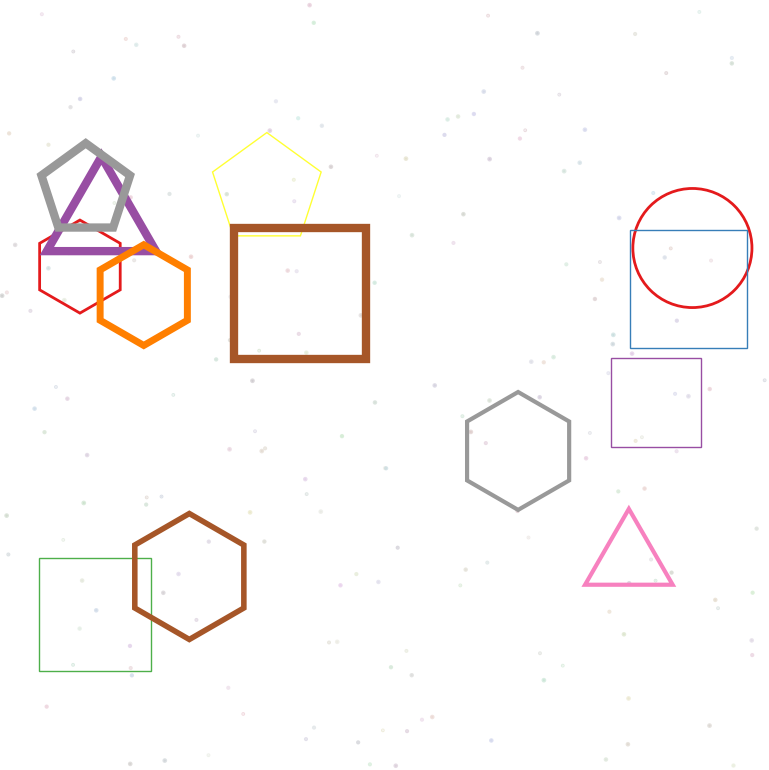[{"shape": "hexagon", "thickness": 1, "radius": 0.3, "center": [0.104, 0.654]}, {"shape": "circle", "thickness": 1, "radius": 0.39, "center": [0.899, 0.678]}, {"shape": "square", "thickness": 0.5, "radius": 0.38, "center": [0.894, 0.625]}, {"shape": "square", "thickness": 0.5, "radius": 0.36, "center": [0.123, 0.202]}, {"shape": "triangle", "thickness": 3, "radius": 0.41, "center": [0.132, 0.715]}, {"shape": "square", "thickness": 0.5, "radius": 0.29, "center": [0.852, 0.477]}, {"shape": "hexagon", "thickness": 2.5, "radius": 0.33, "center": [0.187, 0.617]}, {"shape": "pentagon", "thickness": 0.5, "radius": 0.37, "center": [0.347, 0.754]}, {"shape": "square", "thickness": 3, "radius": 0.43, "center": [0.389, 0.619]}, {"shape": "hexagon", "thickness": 2, "radius": 0.41, "center": [0.246, 0.251]}, {"shape": "triangle", "thickness": 1.5, "radius": 0.33, "center": [0.817, 0.273]}, {"shape": "pentagon", "thickness": 3, "radius": 0.3, "center": [0.111, 0.753]}, {"shape": "hexagon", "thickness": 1.5, "radius": 0.38, "center": [0.673, 0.414]}]